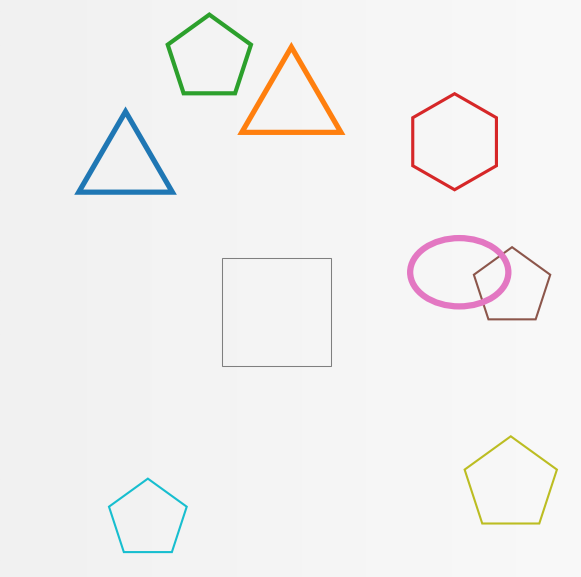[{"shape": "triangle", "thickness": 2.5, "radius": 0.46, "center": [0.216, 0.713]}, {"shape": "triangle", "thickness": 2.5, "radius": 0.49, "center": [0.501, 0.819]}, {"shape": "pentagon", "thickness": 2, "radius": 0.38, "center": [0.36, 0.898]}, {"shape": "hexagon", "thickness": 1.5, "radius": 0.42, "center": [0.782, 0.754]}, {"shape": "pentagon", "thickness": 1, "radius": 0.35, "center": [0.881, 0.502]}, {"shape": "oval", "thickness": 3, "radius": 0.42, "center": [0.79, 0.528]}, {"shape": "square", "thickness": 0.5, "radius": 0.47, "center": [0.475, 0.459]}, {"shape": "pentagon", "thickness": 1, "radius": 0.42, "center": [0.879, 0.16]}, {"shape": "pentagon", "thickness": 1, "radius": 0.35, "center": [0.254, 0.1]}]